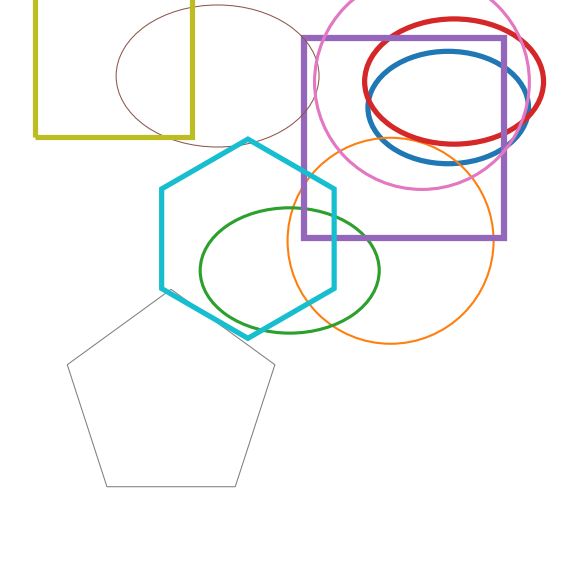[{"shape": "oval", "thickness": 2.5, "radius": 0.7, "center": [0.776, 0.813]}, {"shape": "circle", "thickness": 1, "radius": 0.89, "center": [0.676, 0.582]}, {"shape": "oval", "thickness": 1.5, "radius": 0.78, "center": [0.502, 0.531]}, {"shape": "oval", "thickness": 2.5, "radius": 0.77, "center": [0.786, 0.858]}, {"shape": "square", "thickness": 3, "radius": 0.87, "center": [0.7, 0.761]}, {"shape": "oval", "thickness": 0.5, "radius": 0.88, "center": [0.377, 0.868]}, {"shape": "circle", "thickness": 1.5, "radius": 0.93, "center": [0.731, 0.857]}, {"shape": "pentagon", "thickness": 0.5, "radius": 0.94, "center": [0.296, 0.309]}, {"shape": "square", "thickness": 2.5, "radius": 0.68, "center": [0.197, 0.898]}, {"shape": "hexagon", "thickness": 2.5, "radius": 0.86, "center": [0.429, 0.586]}]